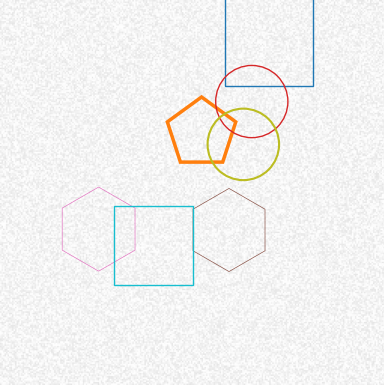[{"shape": "square", "thickness": 1, "radius": 0.57, "center": [0.699, 0.89]}, {"shape": "pentagon", "thickness": 2.5, "radius": 0.47, "center": [0.524, 0.655]}, {"shape": "circle", "thickness": 1, "radius": 0.47, "center": [0.654, 0.736]}, {"shape": "hexagon", "thickness": 0.5, "radius": 0.54, "center": [0.595, 0.403]}, {"shape": "hexagon", "thickness": 0.5, "radius": 0.55, "center": [0.256, 0.405]}, {"shape": "circle", "thickness": 1.5, "radius": 0.46, "center": [0.632, 0.625]}, {"shape": "square", "thickness": 1, "radius": 0.51, "center": [0.399, 0.362]}]